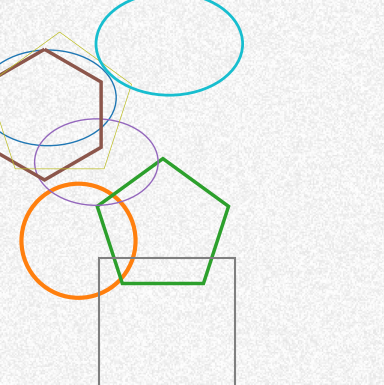[{"shape": "oval", "thickness": 1, "radius": 0.89, "center": [0.124, 0.746]}, {"shape": "circle", "thickness": 3, "radius": 0.74, "center": [0.204, 0.375]}, {"shape": "pentagon", "thickness": 2.5, "radius": 0.9, "center": [0.423, 0.409]}, {"shape": "oval", "thickness": 1, "radius": 0.8, "center": [0.25, 0.579]}, {"shape": "hexagon", "thickness": 2.5, "radius": 0.85, "center": [0.116, 0.702]}, {"shape": "square", "thickness": 1.5, "radius": 0.88, "center": [0.434, 0.153]}, {"shape": "pentagon", "thickness": 0.5, "radius": 0.98, "center": [0.155, 0.72]}, {"shape": "oval", "thickness": 2, "radius": 0.95, "center": [0.44, 0.886]}]